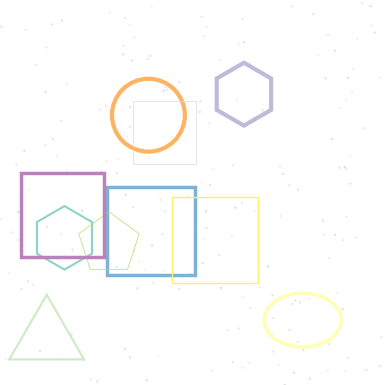[{"shape": "hexagon", "thickness": 1.5, "radius": 0.41, "center": [0.167, 0.382]}, {"shape": "oval", "thickness": 2.5, "radius": 0.5, "center": [0.786, 0.168]}, {"shape": "hexagon", "thickness": 3, "radius": 0.41, "center": [0.634, 0.755]}, {"shape": "square", "thickness": 2.5, "radius": 0.58, "center": [0.393, 0.4]}, {"shape": "circle", "thickness": 3, "radius": 0.47, "center": [0.385, 0.701]}, {"shape": "pentagon", "thickness": 0.5, "radius": 0.41, "center": [0.283, 0.367]}, {"shape": "square", "thickness": 0.5, "radius": 0.41, "center": [0.428, 0.656]}, {"shape": "square", "thickness": 2.5, "radius": 0.54, "center": [0.162, 0.442]}, {"shape": "triangle", "thickness": 1.5, "radius": 0.56, "center": [0.121, 0.123]}, {"shape": "square", "thickness": 1, "radius": 0.56, "center": [0.559, 0.376]}]